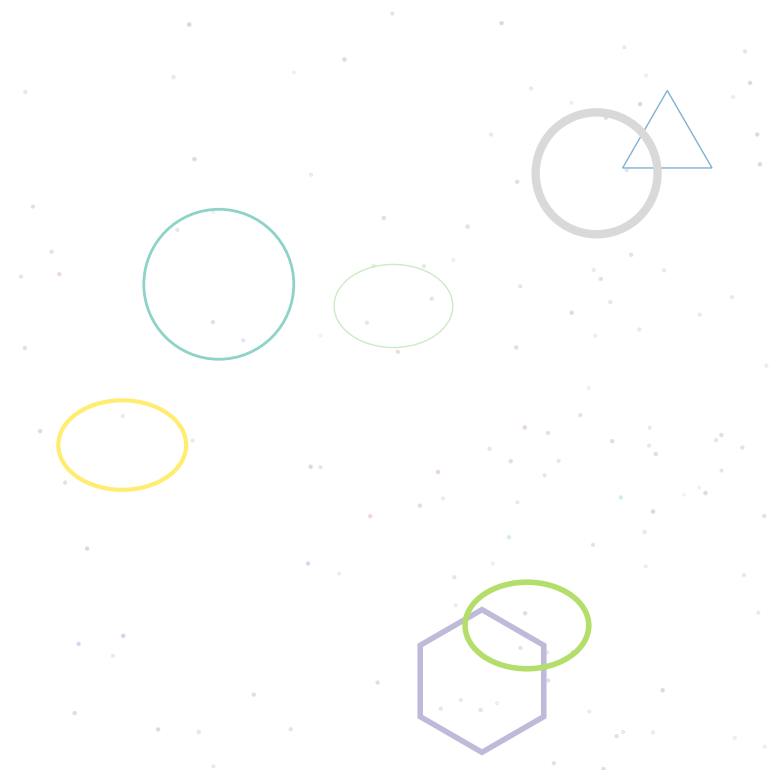[{"shape": "circle", "thickness": 1, "radius": 0.49, "center": [0.284, 0.631]}, {"shape": "hexagon", "thickness": 2, "radius": 0.46, "center": [0.626, 0.116]}, {"shape": "triangle", "thickness": 0.5, "radius": 0.34, "center": [0.867, 0.815]}, {"shape": "oval", "thickness": 2, "radius": 0.4, "center": [0.684, 0.188]}, {"shape": "circle", "thickness": 3, "radius": 0.4, "center": [0.775, 0.775]}, {"shape": "oval", "thickness": 0.5, "radius": 0.39, "center": [0.511, 0.603]}, {"shape": "oval", "thickness": 1.5, "radius": 0.42, "center": [0.159, 0.422]}]